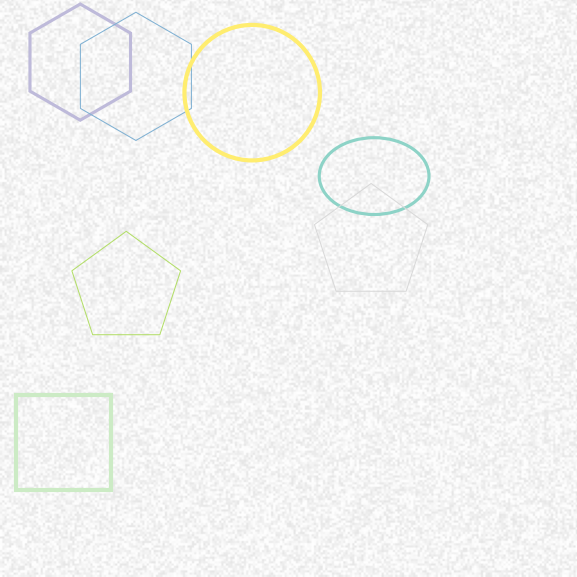[{"shape": "oval", "thickness": 1.5, "radius": 0.48, "center": [0.648, 0.694]}, {"shape": "hexagon", "thickness": 1.5, "radius": 0.5, "center": [0.139, 0.892]}, {"shape": "hexagon", "thickness": 0.5, "radius": 0.55, "center": [0.235, 0.867]}, {"shape": "pentagon", "thickness": 0.5, "radius": 0.49, "center": [0.219, 0.5]}, {"shape": "pentagon", "thickness": 0.5, "radius": 0.52, "center": [0.643, 0.578]}, {"shape": "square", "thickness": 2, "radius": 0.41, "center": [0.111, 0.233]}, {"shape": "circle", "thickness": 2, "radius": 0.59, "center": [0.437, 0.839]}]